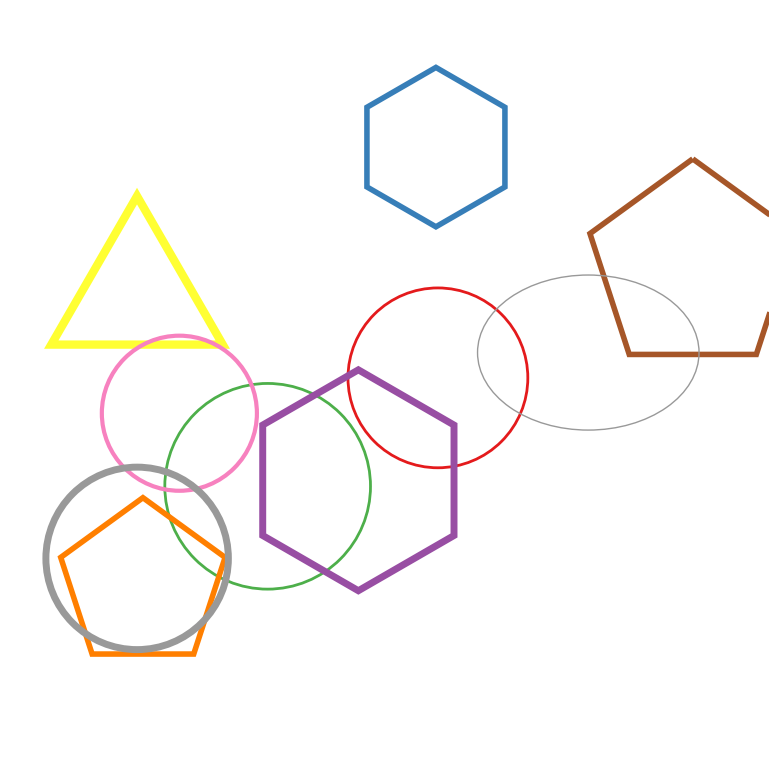[{"shape": "circle", "thickness": 1, "radius": 0.58, "center": [0.569, 0.509]}, {"shape": "hexagon", "thickness": 2, "radius": 0.52, "center": [0.566, 0.809]}, {"shape": "circle", "thickness": 1, "radius": 0.67, "center": [0.348, 0.368]}, {"shape": "hexagon", "thickness": 2.5, "radius": 0.72, "center": [0.465, 0.376]}, {"shape": "pentagon", "thickness": 2, "radius": 0.56, "center": [0.186, 0.241]}, {"shape": "triangle", "thickness": 3, "radius": 0.64, "center": [0.178, 0.617]}, {"shape": "pentagon", "thickness": 2, "radius": 0.7, "center": [0.9, 0.653]}, {"shape": "circle", "thickness": 1.5, "radius": 0.5, "center": [0.233, 0.463]}, {"shape": "circle", "thickness": 2.5, "radius": 0.59, "center": [0.178, 0.275]}, {"shape": "oval", "thickness": 0.5, "radius": 0.72, "center": [0.764, 0.542]}]